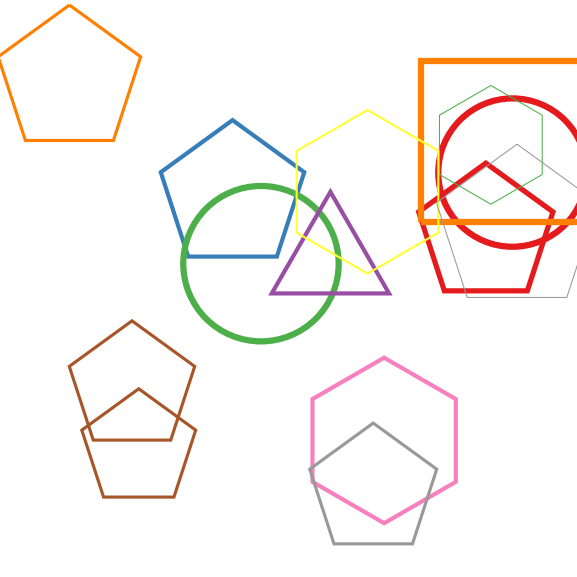[{"shape": "circle", "thickness": 3, "radius": 0.64, "center": [0.887, 0.7]}, {"shape": "pentagon", "thickness": 2.5, "radius": 0.61, "center": [0.841, 0.594]}, {"shape": "pentagon", "thickness": 2, "radius": 0.65, "center": [0.403, 0.661]}, {"shape": "circle", "thickness": 3, "radius": 0.67, "center": [0.452, 0.543]}, {"shape": "hexagon", "thickness": 0.5, "radius": 0.51, "center": [0.85, 0.748]}, {"shape": "triangle", "thickness": 2, "radius": 0.59, "center": [0.572, 0.55]}, {"shape": "square", "thickness": 3, "radius": 0.7, "center": [0.869, 0.754]}, {"shape": "pentagon", "thickness": 1.5, "radius": 0.65, "center": [0.12, 0.861]}, {"shape": "hexagon", "thickness": 1, "radius": 0.71, "center": [0.636, 0.667]}, {"shape": "pentagon", "thickness": 1.5, "radius": 0.57, "center": [0.229, 0.329]}, {"shape": "pentagon", "thickness": 1.5, "radius": 0.52, "center": [0.24, 0.222]}, {"shape": "hexagon", "thickness": 2, "radius": 0.72, "center": [0.665, 0.236]}, {"shape": "pentagon", "thickness": 0.5, "radius": 0.73, "center": [0.895, 0.603]}, {"shape": "pentagon", "thickness": 1.5, "radius": 0.58, "center": [0.646, 0.151]}]